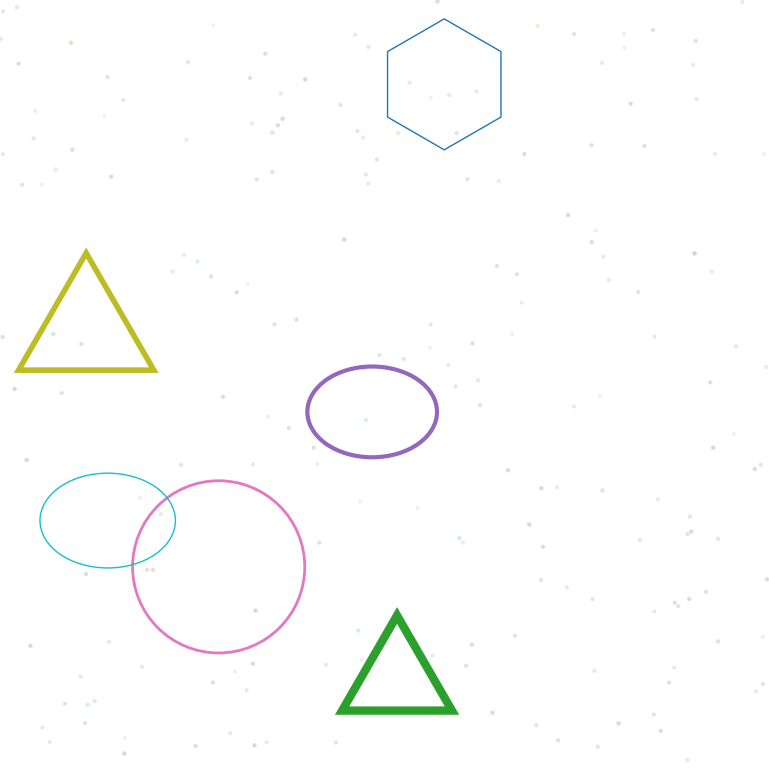[{"shape": "hexagon", "thickness": 0.5, "radius": 0.43, "center": [0.577, 0.89]}, {"shape": "triangle", "thickness": 3, "radius": 0.41, "center": [0.516, 0.118]}, {"shape": "oval", "thickness": 1.5, "radius": 0.42, "center": [0.483, 0.465]}, {"shape": "circle", "thickness": 1, "radius": 0.56, "center": [0.284, 0.264]}, {"shape": "triangle", "thickness": 2, "radius": 0.51, "center": [0.112, 0.57]}, {"shape": "oval", "thickness": 0.5, "radius": 0.44, "center": [0.14, 0.324]}]